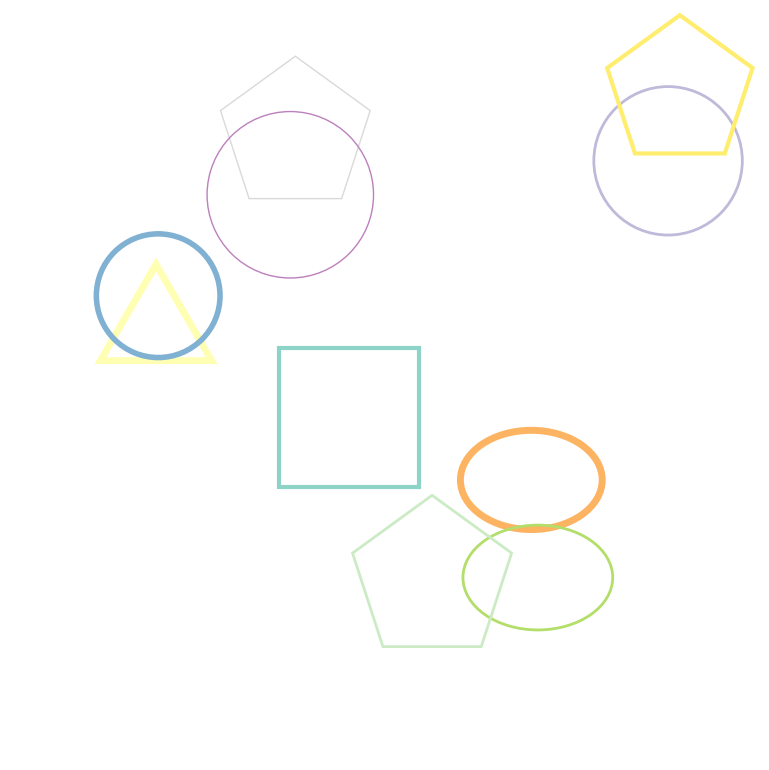[{"shape": "square", "thickness": 1.5, "radius": 0.45, "center": [0.453, 0.457]}, {"shape": "triangle", "thickness": 2.5, "radius": 0.42, "center": [0.203, 0.573]}, {"shape": "circle", "thickness": 1, "radius": 0.48, "center": [0.868, 0.791]}, {"shape": "circle", "thickness": 2, "radius": 0.4, "center": [0.205, 0.616]}, {"shape": "oval", "thickness": 2.5, "radius": 0.46, "center": [0.69, 0.377]}, {"shape": "oval", "thickness": 1, "radius": 0.49, "center": [0.698, 0.25]}, {"shape": "pentagon", "thickness": 0.5, "radius": 0.51, "center": [0.384, 0.825]}, {"shape": "circle", "thickness": 0.5, "radius": 0.54, "center": [0.377, 0.747]}, {"shape": "pentagon", "thickness": 1, "radius": 0.54, "center": [0.561, 0.248]}, {"shape": "pentagon", "thickness": 1.5, "radius": 0.5, "center": [0.883, 0.881]}]